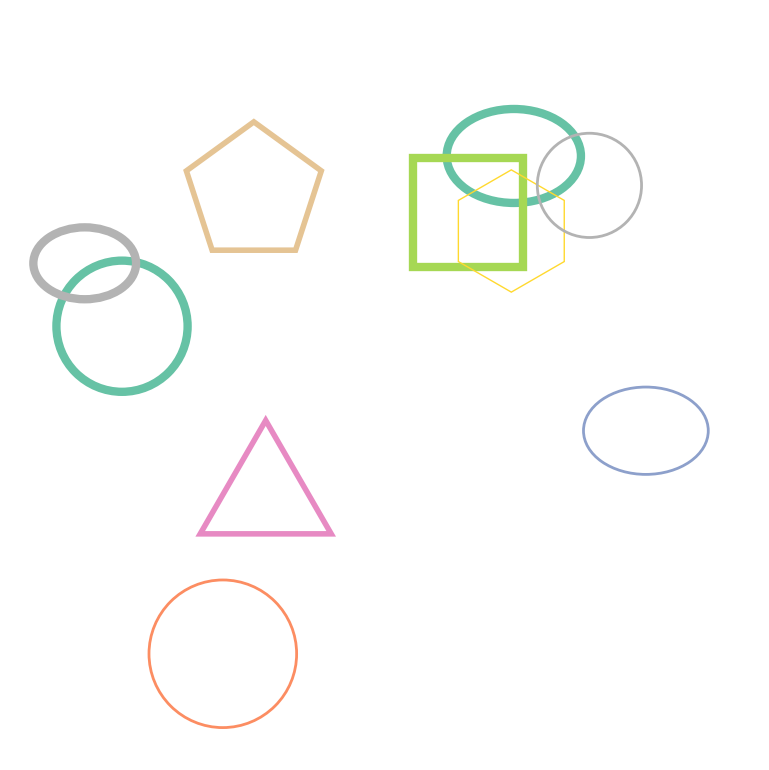[{"shape": "circle", "thickness": 3, "radius": 0.43, "center": [0.158, 0.576]}, {"shape": "oval", "thickness": 3, "radius": 0.44, "center": [0.667, 0.797]}, {"shape": "circle", "thickness": 1, "radius": 0.48, "center": [0.289, 0.151]}, {"shape": "oval", "thickness": 1, "radius": 0.41, "center": [0.839, 0.441]}, {"shape": "triangle", "thickness": 2, "radius": 0.49, "center": [0.345, 0.356]}, {"shape": "square", "thickness": 3, "radius": 0.36, "center": [0.608, 0.724]}, {"shape": "hexagon", "thickness": 0.5, "radius": 0.4, "center": [0.664, 0.7]}, {"shape": "pentagon", "thickness": 2, "radius": 0.46, "center": [0.33, 0.75]}, {"shape": "circle", "thickness": 1, "radius": 0.34, "center": [0.765, 0.759]}, {"shape": "oval", "thickness": 3, "radius": 0.33, "center": [0.11, 0.658]}]